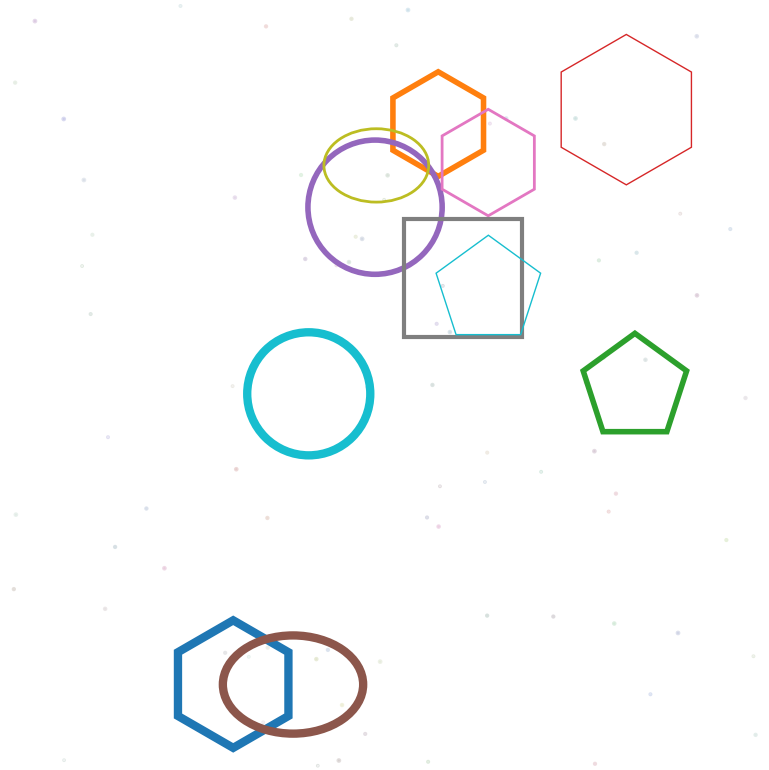[{"shape": "hexagon", "thickness": 3, "radius": 0.41, "center": [0.303, 0.112]}, {"shape": "hexagon", "thickness": 2, "radius": 0.34, "center": [0.569, 0.839]}, {"shape": "pentagon", "thickness": 2, "radius": 0.35, "center": [0.825, 0.496]}, {"shape": "hexagon", "thickness": 0.5, "radius": 0.49, "center": [0.813, 0.858]}, {"shape": "circle", "thickness": 2, "radius": 0.44, "center": [0.487, 0.731]}, {"shape": "oval", "thickness": 3, "radius": 0.46, "center": [0.381, 0.111]}, {"shape": "hexagon", "thickness": 1, "radius": 0.35, "center": [0.634, 0.789]}, {"shape": "square", "thickness": 1.5, "radius": 0.38, "center": [0.601, 0.639]}, {"shape": "oval", "thickness": 1, "radius": 0.34, "center": [0.489, 0.785]}, {"shape": "circle", "thickness": 3, "radius": 0.4, "center": [0.401, 0.489]}, {"shape": "pentagon", "thickness": 0.5, "radius": 0.36, "center": [0.634, 0.623]}]